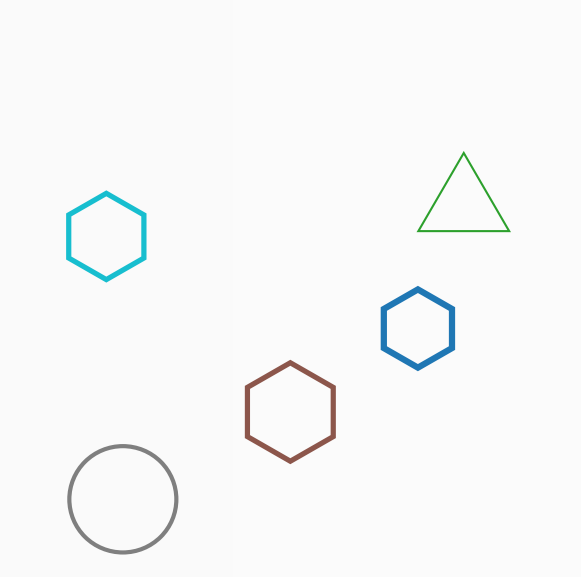[{"shape": "hexagon", "thickness": 3, "radius": 0.34, "center": [0.719, 0.43]}, {"shape": "triangle", "thickness": 1, "radius": 0.45, "center": [0.798, 0.644]}, {"shape": "hexagon", "thickness": 2.5, "radius": 0.43, "center": [0.5, 0.286]}, {"shape": "circle", "thickness": 2, "radius": 0.46, "center": [0.211, 0.135]}, {"shape": "hexagon", "thickness": 2.5, "radius": 0.37, "center": [0.183, 0.59]}]